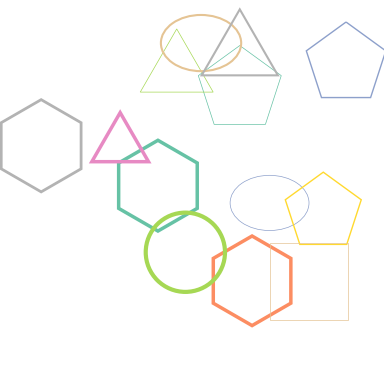[{"shape": "hexagon", "thickness": 2.5, "radius": 0.59, "center": [0.41, 0.518]}, {"shape": "pentagon", "thickness": 0.5, "radius": 0.57, "center": [0.623, 0.769]}, {"shape": "hexagon", "thickness": 2.5, "radius": 0.58, "center": [0.655, 0.271]}, {"shape": "pentagon", "thickness": 1, "radius": 0.54, "center": [0.899, 0.834]}, {"shape": "oval", "thickness": 0.5, "radius": 0.51, "center": [0.7, 0.473]}, {"shape": "triangle", "thickness": 2.5, "radius": 0.42, "center": [0.312, 0.622]}, {"shape": "circle", "thickness": 3, "radius": 0.51, "center": [0.481, 0.345]}, {"shape": "triangle", "thickness": 0.5, "radius": 0.55, "center": [0.459, 0.815]}, {"shape": "pentagon", "thickness": 1, "radius": 0.52, "center": [0.84, 0.449]}, {"shape": "square", "thickness": 0.5, "radius": 0.5, "center": [0.803, 0.269]}, {"shape": "oval", "thickness": 1.5, "radius": 0.52, "center": [0.522, 0.888]}, {"shape": "triangle", "thickness": 1.5, "radius": 0.57, "center": [0.623, 0.861]}, {"shape": "hexagon", "thickness": 2, "radius": 0.6, "center": [0.107, 0.621]}]